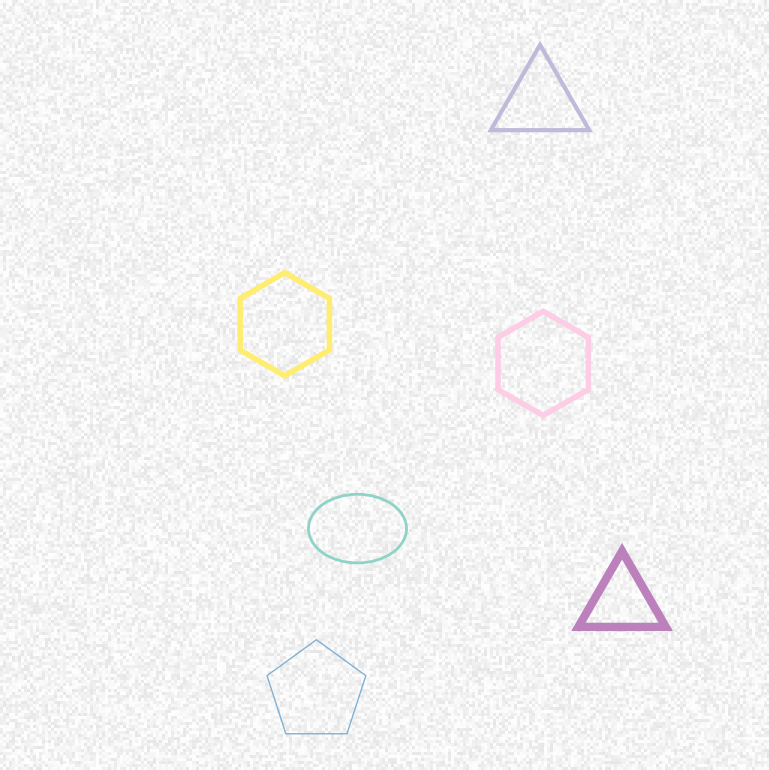[{"shape": "oval", "thickness": 1, "radius": 0.32, "center": [0.464, 0.313]}, {"shape": "triangle", "thickness": 1.5, "radius": 0.37, "center": [0.701, 0.868]}, {"shape": "pentagon", "thickness": 0.5, "radius": 0.34, "center": [0.411, 0.102]}, {"shape": "hexagon", "thickness": 2, "radius": 0.34, "center": [0.705, 0.528]}, {"shape": "triangle", "thickness": 3, "radius": 0.33, "center": [0.808, 0.219]}, {"shape": "hexagon", "thickness": 2, "radius": 0.33, "center": [0.37, 0.579]}]